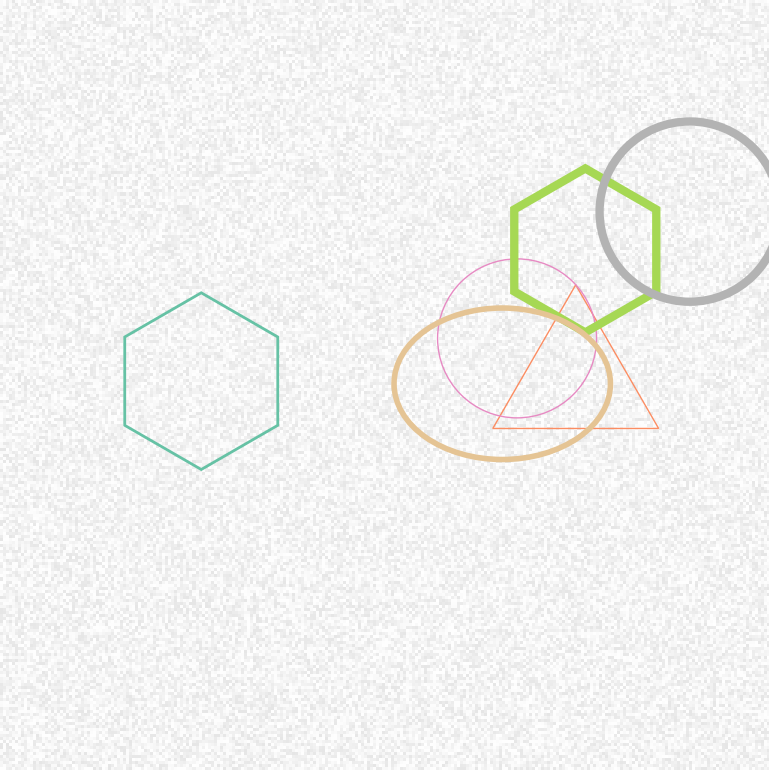[{"shape": "hexagon", "thickness": 1, "radius": 0.57, "center": [0.261, 0.505]}, {"shape": "triangle", "thickness": 0.5, "radius": 0.62, "center": [0.748, 0.506]}, {"shape": "circle", "thickness": 0.5, "radius": 0.52, "center": [0.672, 0.561]}, {"shape": "hexagon", "thickness": 3, "radius": 0.53, "center": [0.76, 0.675]}, {"shape": "oval", "thickness": 2, "radius": 0.7, "center": [0.652, 0.502]}, {"shape": "circle", "thickness": 3, "radius": 0.59, "center": [0.896, 0.725]}]